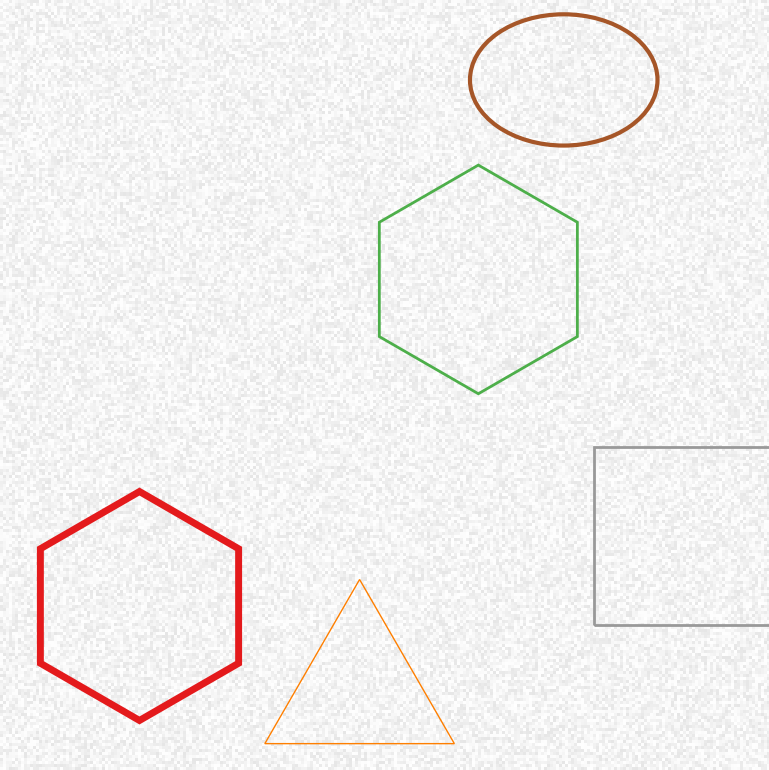[{"shape": "hexagon", "thickness": 2.5, "radius": 0.74, "center": [0.181, 0.213]}, {"shape": "hexagon", "thickness": 1, "radius": 0.74, "center": [0.621, 0.637]}, {"shape": "triangle", "thickness": 0.5, "radius": 0.71, "center": [0.467, 0.105]}, {"shape": "oval", "thickness": 1.5, "radius": 0.61, "center": [0.732, 0.896]}, {"shape": "square", "thickness": 1, "radius": 0.58, "center": [0.887, 0.304]}]